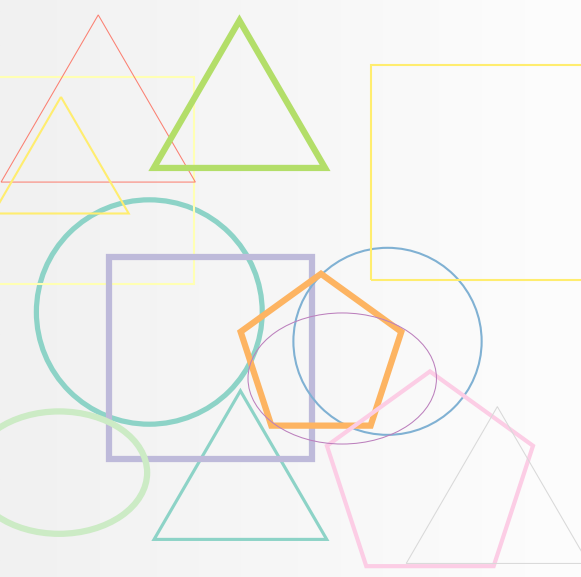[{"shape": "circle", "thickness": 2.5, "radius": 0.97, "center": [0.257, 0.459]}, {"shape": "triangle", "thickness": 1.5, "radius": 0.86, "center": [0.414, 0.151]}, {"shape": "square", "thickness": 1, "radius": 0.9, "center": [0.155, 0.687]}, {"shape": "square", "thickness": 3, "radius": 0.88, "center": [0.362, 0.379]}, {"shape": "triangle", "thickness": 0.5, "radius": 0.96, "center": [0.169, 0.78]}, {"shape": "circle", "thickness": 1, "radius": 0.81, "center": [0.667, 0.408]}, {"shape": "pentagon", "thickness": 3, "radius": 0.73, "center": [0.552, 0.38]}, {"shape": "triangle", "thickness": 3, "radius": 0.85, "center": [0.412, 0.793]}, {"shape": "pentagon", "thickness": 2, "radius": 0.93, "center": [0.74, 0.17]}, {"shape": "triangle", "thickness": 0.5, "radius": 0.91, "center": [0.856, 0.114]}, {"shape": "oval", "thickness": 0.5, "radius": 0.81, "center": [0.589, 0.344]}, {"shape": "oval", "thickness": 3, "radius": 0.76, "center": [0.102, 0.181]}, {"shape": "square", "thickness": 1, "radius": 0.93, "center": [0.826, 0.701]}, {"shape": "triangle", "thickness": 1, "radius": 0.67, "center": [0.105, 0.697]}]